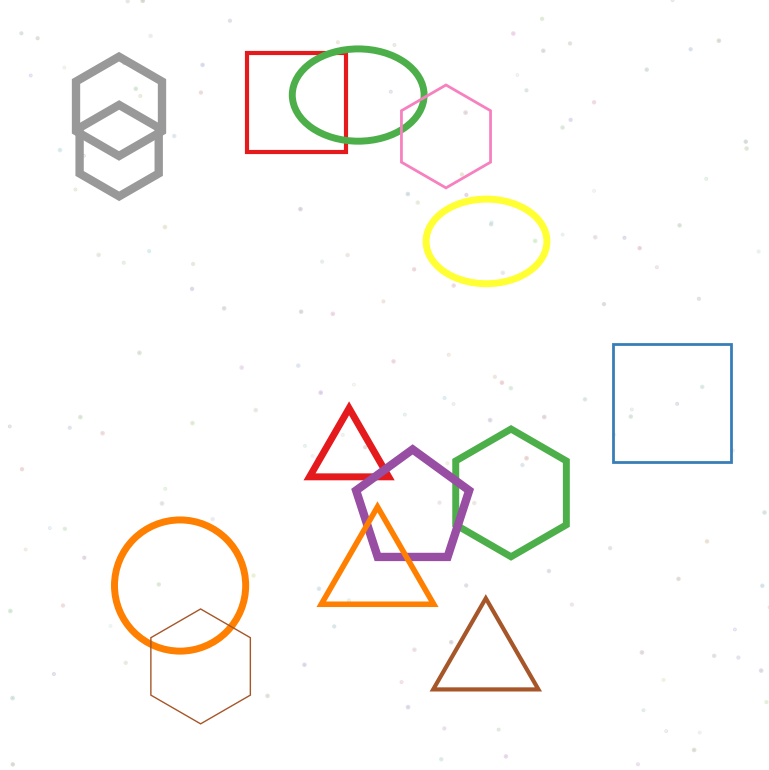[{"shape": "square", "thickness": 1.5, "radius": 0.32, "center": [0.385, 0.867]}, {"shape": "triangle", "thickness": 2.5, "radius": 0.3, "center": [0.453, 0.41]}, {"shape": "square", "thickness": 1, "radius": 0.38, "center": [0.872, 0.477]}, {"shape": "hexagon", "thickness": 2.5, "radius": 0.41, "center": [0.664, 0.36]}, {"shape": "oval", "thickness": 2.5, "radius": 0.43, "center": [0.465, 0.877]}, {"shape": "pentagon", "thickness": 3, "radius": 0.39, "center": [0.536, 0.339]}, {"shape": "circle", "thickness": 2.5, "radius": 0.43, "center": [0.234, 0.24]}, {"shape": "triangle", "thickness": 2, "radius": 0.42, "center": [0.49, 0.257]}, {"shape": "oval", "thickness": 2.5, "radius": 0.39, "center": [0.632, 0.686]}, {"shape": "hexagon", "thickness": 0.5, "radius": 0.37, "center": [0.261, 0.135]}, {"shape": "triangle", "thickness": 1.5, "radius": 0.39, "center": [0.631, 0.144]}, {"shape": "hexagon", "thickness": 1, "radius": 0.33, "center": [0.579, 0.823]}, {"shape": "hexagon", "thickness": 3, "radius": 0.3, "center": [0.155, 0.804]}, {"shape": "hexagon", "thickness": 3, "radius": 0.32, "center": [0.155, 0.862]}]